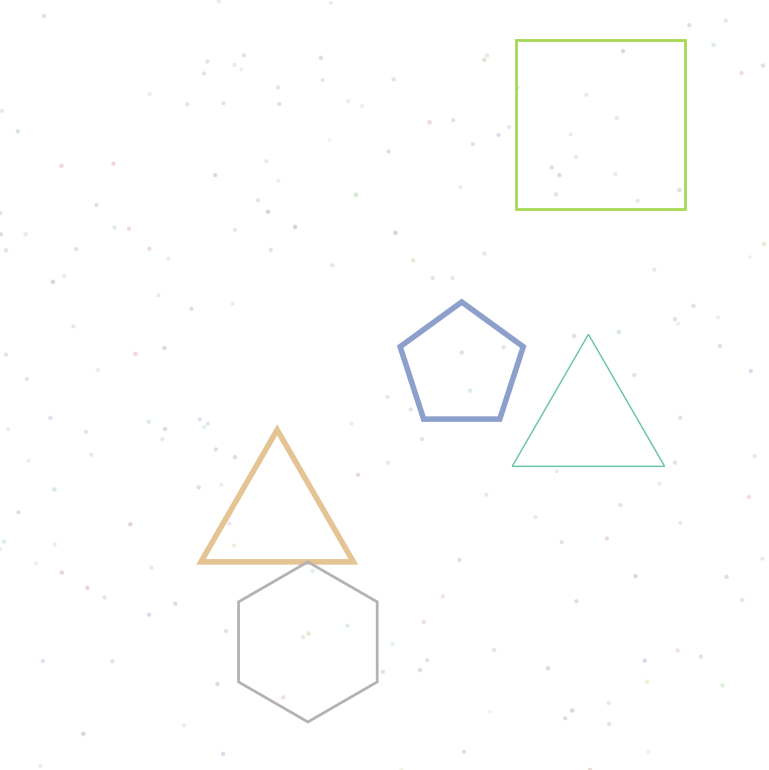[{"shape": "triangle", "thickness": 0.5, "radius": 0.57, "center": [0.764, 0.452]}, {"shape": "pentagon", "thickness": 2, "radius": 0.42, "center": [0.6, 0.524]}, {"shape": "square", "thickness": 1, "radius": 0.55, "center": [0.78, 0.838]}, {"shape": "triangle", "thickness": 2, "radius": 0.57, "center": [0.36, 0.327]}, {"shape": "hexagon", "thickness": 1, "radius": 0.52, "center": [0.4, 0.166]}]